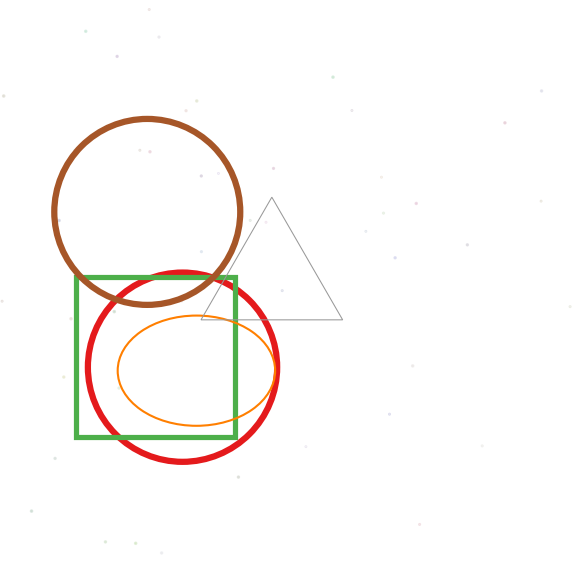[{"shape": "circle", "thickness": 3, "radius": 0.82, "center": [0.316, 0.363]}, {"shape": "square", "thickness": 2.5, "radius": 0.69, "center": [0.269, 0.381]}, {"shape": "oval", "thickness": 1, "radius": 0.68, "center": [0.34, 0.357]}, {"shape": "circle", "thickness": 3, "radius": 0.81, "center": [0.255, 0.632]}, {"shape": "triangle", "thickness": 0.5, "radius": 0.71, "center": [0.471, 0.516]}]